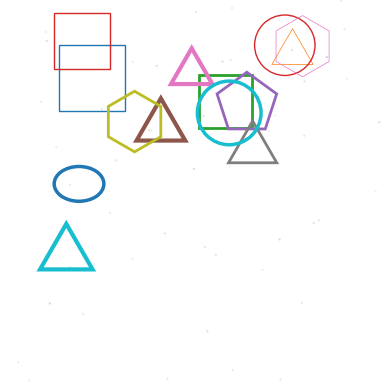[{"shape": "oval", "thickness": 2.5, "radius": 0.32, "center": [0.205, 0.522]}, {"shape": "square", "thickness": 1, "radius": 0.43, "center": [0.238, 0.797]}, {"shape": "triangle", "thickness": 0.5, "radius": 0.31, "center": [0.76, 0.863]}, {"shape": "square", "thickness": 2, "radius": 0.34, "center": [0.585, 0.737]}, {"shape": "circle", "thickness": 1, "radius": 0.39, "center": [0.74, 0.882]}, {"shape": "square", "thickness": 1, "radius": 0.36, "center": [0.212, 0.893]}, {"shape": "pentagon", "thickness": 2, "radius": 0.41, "center": [0.641, 0.731]}, {"shape": "triangle", "thickness": 3, "radius": 0.37, "center": [0.418, 0.671]}, {"shape": "triangle", "thickness": 3, "radius": 0.31, "center": [0.498, 0.813]}, {"shape": "hexagon", "thickness": 0.5, "radius": 0.4, "center": [0.786, 0.88]}, {"shape": "triangle", "thickness": 2, "radius": 0.36, "center": [0.656, 0.613]}, {"shape": "hexagon", "thickness": 2, "radius": 0.39, "center": [0.35, 0.684]}, {"shape": "triangle", "thickness": 3, "radius": 0.39, "center": [0.172, 0.34]}, {"shape": "circle", "thickness": 2.5, "radius": 0.41, "center": [0.595, 0.707]}]